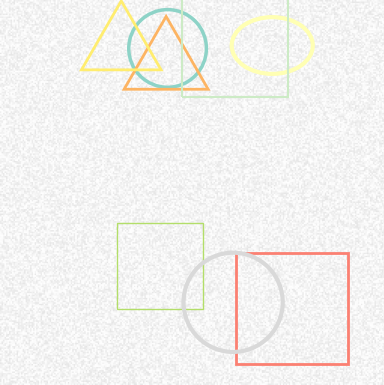[{"shape": "circle", "thickness": 2.5, "radius": 0.5, "center": [0.435, 0.874]}, {"shape": "oval", "thickness": 3, "radius": 0.53, "center": [0.707, 0.882]}, {"shape": "square", "thickness": 2, "radius": 0.73, "center": [0.758, 0.199]}, {"shape": "triangle", "thickness": 2, "radius": 0.63, "center": [0.431, 0.831]}, {"shape": "square", "thickness": 1, "radius": 0.56, "center": [0.416, 0.309]}, {"shape": "circle", "thickness": 3, "radius": 0.64, "center": [0.606, 0.215]}, {"shape": "square", "thickness": 1.5, "radius": 0.69, "center": [0.611, 0.886]}, {"shape": "triangle", "thickness": 2, "radius": 0.6, "center": [0.315, 0.878]}]